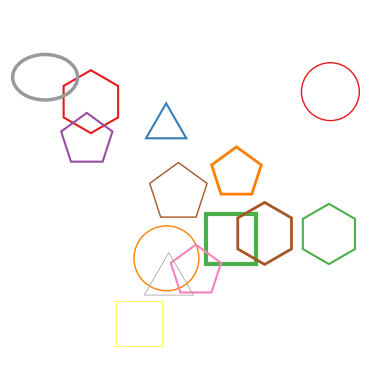[{"shape": "circle", "thickness": 1, "radius": 0.38, "center": [0.858, 0.762]}, {"shape": "hexagon", "thickness": 1.5, "radius": 0.41, "center": [0.236, 0.736]}, {"shape": "triangle", "thickness": 1.5, "radius": 0.3, "center": [0.432, 0.671]}, {"shape": "hexagon", "thickness": 1.5, "radius": 0.39, "center": [0.854, 0.392]}, {"shape": "square", "thickness": 3, "radius": 0.33, "center": [0.6, 0.38]}, {"shape": "pentagon", "thickness": 1.5, "radius": 0.35, "center": [0.225, 0.637]}, {"shape": "circle", "thickness": 1, "radius": 0.42, "center": [0.432, 0.329]}, {"shape": "pentagon", "thickness": 2, "radius": 0.34, "center": [0.614, 0.551]}, {"shape": "square", "thickness": 0.5, "radius": 0.29, "center": [0.361, 0.159]}, {"shape": "pentagon", "thickness": 1, "radius": 0.39, "center": [0.463, 0.499]}, {"shape": "hexagon", "thickness": 2, "radius": 0.4, "center": [0.687, 0.394]}, {"shape": "pentagon", "thickness": 1.5, "radius": 0.34, "center": [0.509, 0.296]}, {"shape": "triangle", "thickness": 0.5, "radius": 0.37, "center": [0.439, 0.27]}, {"shape": "oval", "thickness": 2.5, "radius": 0.42, "center": [0.117, 0.799]}]